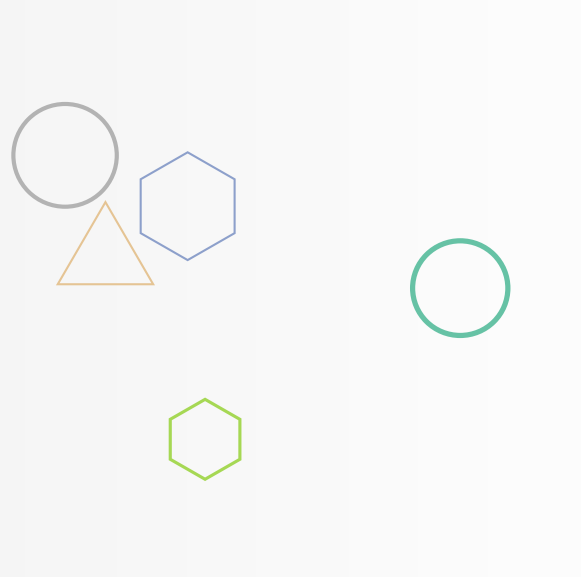[{"shape": "circle", "thickness": 2.5, "radius": 0.41, "center": [0.792, 0.5]}, {"shape": "hexagon", "thickness": 1, "radius": 0.47, "center": [0.323, 0.642]}, {"shape": "hexagon", "thickness": 1.5, "radius": 0.35, "center": [0.353, 0.238]}, {"shape": "triangle", "thickness": 1, "radius": 0.47, "center": [0.181, 0.554]}, {"shape": "circle", "thickness": 2, "radius": 0.44, "center": [0.112, 0.73]}]